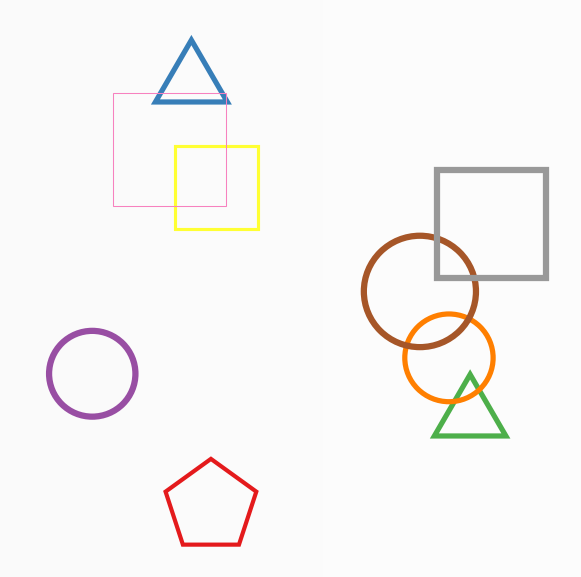[{"shape": "pentagon", "thickness": 2, "radius": 0.41, "center": [0.363, 0.122]}, {"shape": "triangle", "thickness": 2.5, "radius": 0.36, "center": [0.329, 0.858]}, {"shape": "triangle", "thickness": 2.5, "radius": 0.36, "center": [0.809, 0.28]}, {"shape": "circle", "thickness": 3, "radius": 0.37, "center": [0.159, 0.352]}, {"shape": "circle", "thickness": 2.5, "radius": 0.38, "center": [0.772, 0.379]}, {"shape": "square", "thickness": 1.5, "radius": 0.36, "center": [0.373, 0.675]}, {"shape": "circle", "thickness": 3, "radius": 0.48, "center": [0.722, 0.494]}, {"shape": "square", "thickness": 0.5, "radius": 0.49, "center": [0.292, 0.74]}, {"shape": "square", "thickness": 3, "radius": 0.47, "center": [0.845, 0.612]}]